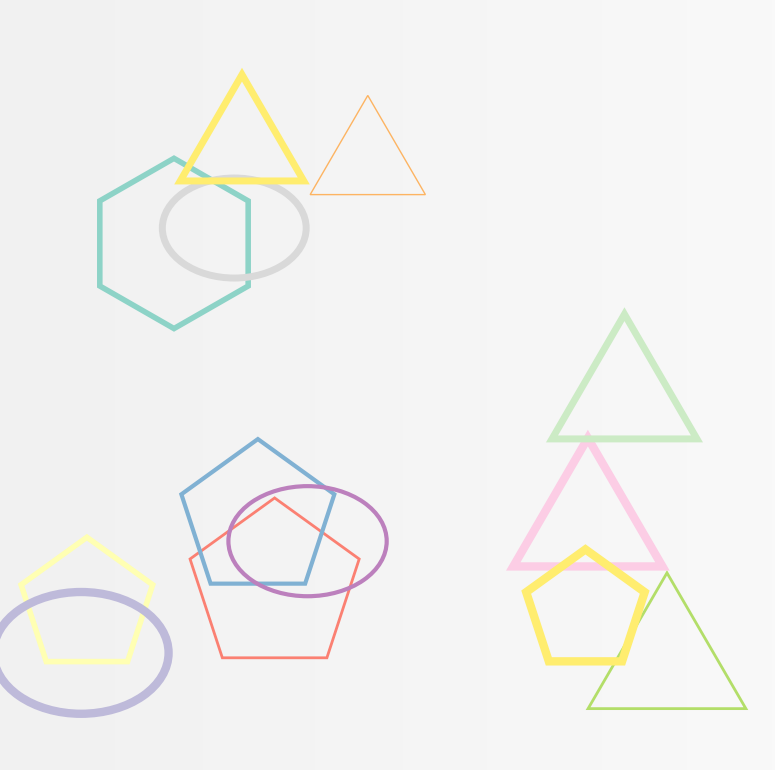[{"shape": "hexagon", "thickness": 2, "radius": 0.55, "center": [0.225, 0.684]}, {"shape": "pentagon", "thickness": 2, "radius": 0.45, "center": [0.112, 0.213]}, {"shape": "oval", "thickness": 3, "radius": 0.56, "center": [0.105, 0.152]}, {"shape": "pentagon", "thickness": 1, "radius": 0.57, "center": [0.354, 0.239]}, {"shape": "pentagon", "thickness": 1.5, "radius": 0.52, "center": [0.333, 0.326]}, {"shape": "triangle", "thickness": 0.5, "radius": 0.43, "center": [0.475, 0.79]}, {"shape": "triangle", "thickness": 1, "radius": 0.59, "center": [0.861, 0.138]}, {"shape": "triangle", "thickness": 3, "radius": 0.56, "center": [0.759, 0.32]}, {"shape": "oval", "thickness": 2.5, "radius": 0.46, "center": [0.302, 0.704]}, {"shape": "oval", "thickness": 1.5, "radius": 0.51, "center": [0.397, 0.297]}, {"shape": "triangle", "thickness": 2.5, "radius": 0.54, "center": [0.806, 0.484]}, {"shape": "pentagon", "thickness": 3, "radius": 0.4, "center": [0.755, 0.206]}, {"shape": "triangle", "thickness": 2.5, "radius": 0.46, "center": [0.312, 0.811]}]